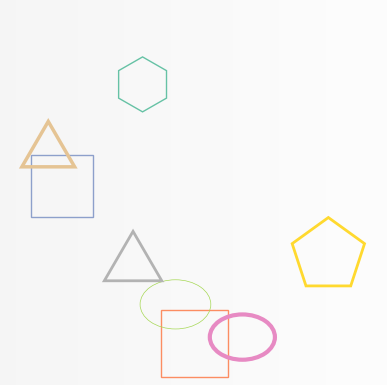[{"shape": "hexagon", "thickness": 1, "radius": 0.36, "center": [0.368, 0.781]}, {"shape": "square", "thickness": 1, "radius": 0.43, "center": [0.502, 0.108]}, {"shape": "square", "thickness": 1, "radius": 0.4, "center": [0.159, 0.517]}, {"shape": "oval", "thickness": 3, "radius": 0.42, "center": [0.625, 0.124]}, {"shape": "oval", "thickness": 0.5, "radius": 0.46, "center": [0.453, 0.209]}, {"shape": "pentagon", "thickness": 2, "radius": 0.49, "center": [0.847, 0.337]}, {"shape": "triangle", "thickness": 2.5, "radius": 0.39, "center": [0.125, 0.606]}, {"shape": "triangle", "thickness": 2, "radius": 0.43, "center": [0.343, 0.313]}]